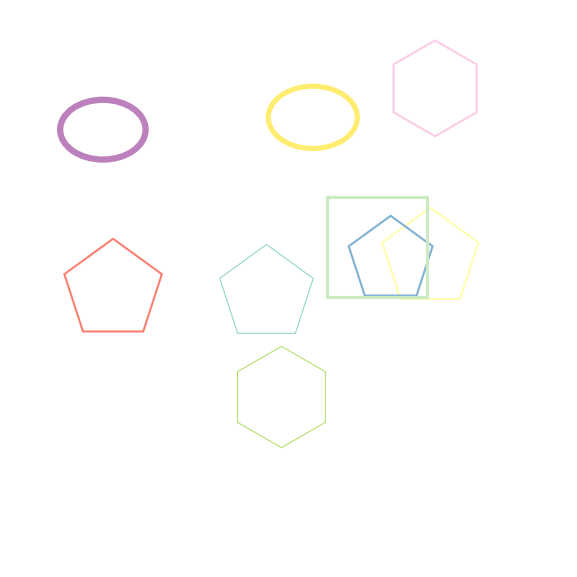[{"shape": "pentagon", "thickness": 0.5, "radius": 0.43, "center": [0.461, 0.491]}, {"shape": "pentagon", "thickness": 1, "radius": 0.44, "center": [0.745, 0.552]}, {"shape": "pentagon", "thickness": 1, "radius": 0.44, "center": [0.196, 0.497]}, {"shape": "pentagon", "thickness": 1, "radius": 0.38, "center": [0.676, 0.549]}, {"shape": "hexagon", "thickness": 0.5, "radius": 0.44, "center": [0.487, 0.312]}, {"shape": "hexagon", "thickness": 1, "radius": 0.41, "center": [0.753, 0.846]}, {"shape": "oval", "thickness": 3, "radius": 0.37, "center": [0.178, 0.775]}, {"shape": "square", "thickness": 1.5, "radius": 0.43, "center": [0.652, 0.572]}, {"shape": "oval", "thickness": 2.5, "radius": 0.39, "center": [0.542, 0.796]}]